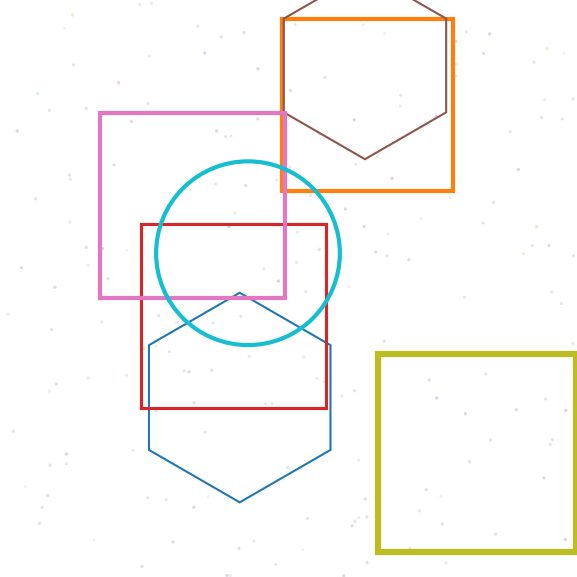[{"shape": "hexagon", "thickness": 1, "radius": 0.91, "center": [0.415, 0.311]}, {"shape": "square", "thickness": 2, "radius": 0.74, "center": [0.636, 0.817]}, {"shape": "square", "thickness": 1.5, "radius": 0.8, "center": [0.405, 0.451]}, {"shape": "hexagon", "thickness": 1, "radius": 0.81, "center": [0.632, 0.886]}, {"shape": "square", "thickness": 2, "radius": 0.8, "center": [0.333, 0.643]}, {"shape": "square", "thickness": 3, "radius": 0.86, "center": [0.825, 0.215]}, {"shape": "circle", "thickness": 2, "radius": 0.8, "center": [0.429, 0.561]}]